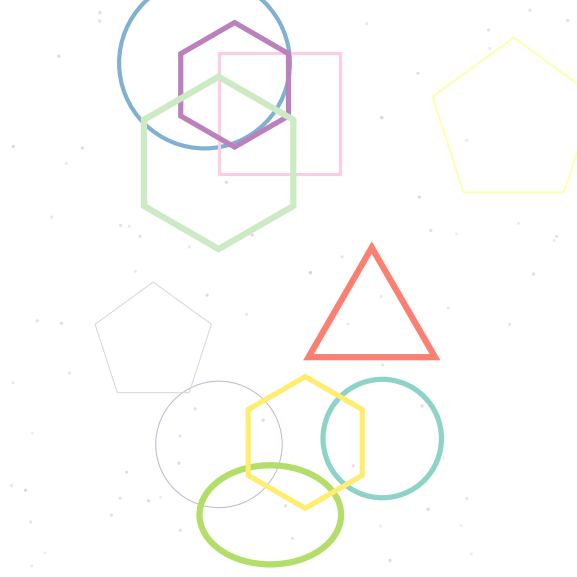[{"shape": "circle", "thickness": 2.5, "radius": 0.51, "center": [0.662, 0.24]}, {"shape": "pentagon", "thickness": 1, "radius": 0.74, "center": [0.89, 0.786]}, {"shape": "circle", "thickness": 0.5, "radius": 0.55, "center": [0.379, 0.23]}, {"shape": "triangle", "thickness": 3, "radius": 0.63, "center": [0.644, 0.444]}, {"shape": "circle", "thickness": 2, "radius": 0.74, "center": [0.354, 0.89]}, {"shape": "oval", "thickness": 3, "radius": 0.61, "center": [0.468, 0.108]}, {"shape": "square", "thickness": 1.5, "radius": 0.53, "center": [0.484, 0.803]}, {"shape": "pentagon", "thickness": 0.5, "radius": 0.53, "center": [0.265, 0.405]}, {"shape": "hexagon", "thickness": 2.5, "radius": 0.54, "center": [0.406, 0.852]}, {"shape": "hexagon", "thickness": 3, "radius": 0.75, "center": [0.379, 0.717]}, {"shape": "hexagon", "thickness": 2.5, "radius": 0.57, "center": [0.529, 0.233]}]